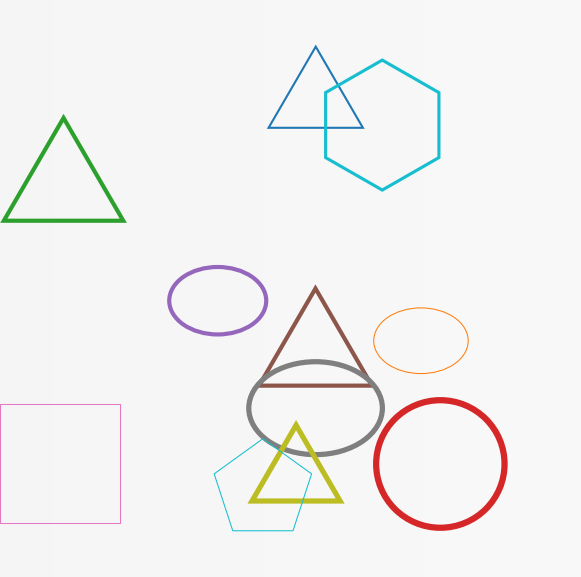[{"shape": "triangle", "thickness": 1, "radius": 0.47, "center": [0.543, 0.825]}, {"shape": "oval", "thickness": 0.5, "radius": 0.41, "center": [0.724, 0.409]}, {"shape": "triangle", "thickness": 2, "radius": 0.59, "center": [0.109, 0.676]}, {"shape": "circle", "thickness": 3, "radius": 0.55, "center": [0.758, 0.196]}, {"shape": "oval", "thickness": 2, "radius": 0.42, "center": [0.375, 0.478]}, {"shape": "triangle", "thickness": 2, "radius": 0.56, "center": [0.543, 0.387]}, {"shape": "square", "thickness": 0.5, "radius": 0.52, "center": [0.104, 0.197]}, {"shape": "oval", "thickness": 2.5, "radius": 0.57, "center": [0.543, 0.292]}, {"shape": "triangle", "thickness": 2.5, "radius": 0.44, "center": [0.509, 0.175]}, {"shape": "pentagon", "thickness": 0.5, "radius": 0.44, "center": [0.452, 0.151]}, {"shape": "hexagon", "thickness": 1.5, "radius": 0.56, "center": [0.658, 0.783]}]